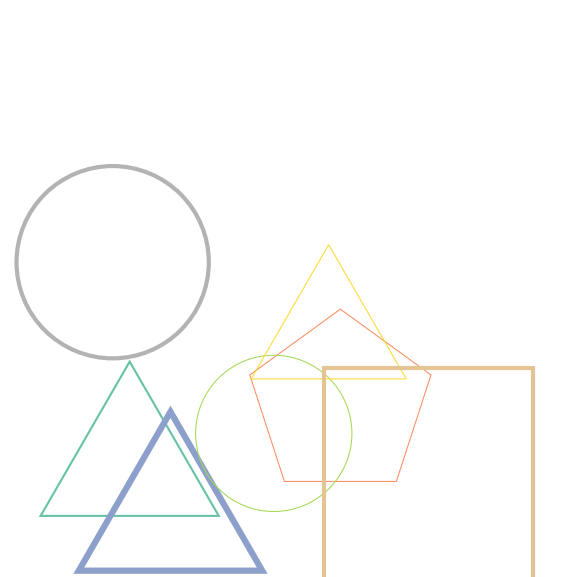[{"shape": "triangle", "thickness": 1, "radius": 0.89, "center": [0.225, 0.195]}, {"shape": "pentagon", "thickness": 0.5, "radius": 0.82, "center": [0.589, 0.299]}, {"shape": "triangle", "thickness": 3, "radius": 0.92, "center": [0.295, 0.103]}, {"shape": "circle", "thickness": 0.5, "radius": 0.68, "center": [0.474, 0.249]}, {"shape": "triangle", "thickness": 0.5, "radius": 0.78, "center": [0.569, 0.42]}, {"shape": "square", "thickness": 2, "radius": 0.91, "center": [0.742, 0.18]}, {"shape": "circle", "thickness": 2, "radius": 0.83, "center": [0.195, 0.545]}]